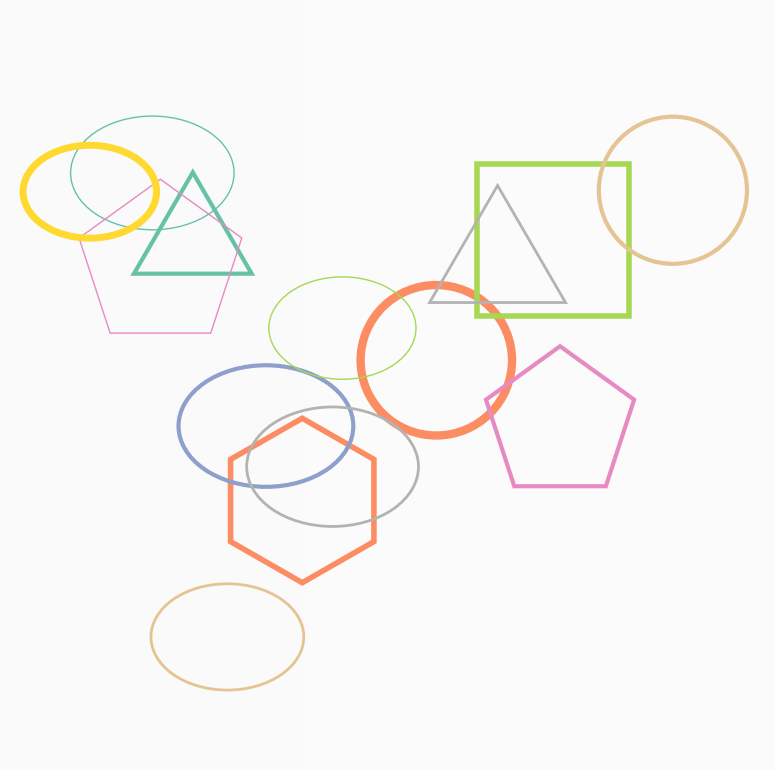[{"shape": "oval", "thickness": 0.5, "radius": 0.53, "center": [0.197, 0.775]}, {"shape": "triangle", "thickness": 1.5, "radius": 0.44, "center": [0.249, 0.688]}, {"shape": "circle", "thickness": 3, "radius": 0.49, "center": [0.563, 0.532]}, {"shape": "hexagon", "thickness": 2, "radius": 0.53, "center": [0.39, 0.35]}, {"shape": "oval", "thickness": 1.5, "radius": 0.56, "center": [0.343, 0.447]}, {"shape": "pentagon", "thickness": 0.5, "radius": 0.55, "center": [0.207, 0.657]}, {"shape": "pentagon", "thickness": 1.5, "radius": 0.5, "center": [0.723, 0.45]}, {"shape": "square", "thickness": 2, "radius": 0.49, "center": [0.714, 0.689]}, {"shape": "oval", "thickness": 0.5, "radius": 0.47, "center": [0.442, 0.574]}, {"shape": "oval", "thickness": 2.5, "radius": 0.43, "center": [0.116, 0.751]}, {"shape": "oval", "thickness": 1, "radius": 0.49, "center": [0.293, 0.173]}, {"shape": "circle", "thickness": 1.5, "radius": 0.48, "center": [0.868, 0.753]}, {"shape": "oval", "thickness": 1, "radius": 0.55, "center": [0.429, 0.394]}, {"shape": "triangle", "thickness": 1, "radius": 0.51, "center": [0.642, 0.658]}]